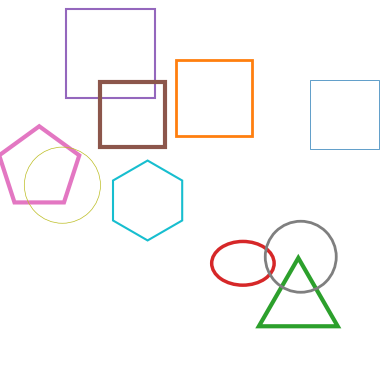[{"shape": "square", "thickness": 0.5, "radius": 0.45, "center": [0.895, 0.703]}, {"shape": "square", "thickness": 2, "radius": 0.49, "center": [0.557, 0.746]}, {"shape": "triangle", "thickness": 3, "radius": 0.59, "center": [0.775, 0.212]}, {"shape": "oval", "thickness": 2.5, "radius": 0.41, "center": [0.631, 0.316]}, {"shape": "square", "thickness": 1.5, "radius": 0.58, "center": [0.287, 0.861]}, {"shape": "square", "thickness": 3, "radius": 0.43, "center": [0.344, 0.702]}, {"shape": "pentagon", "thickness": 3, "radius": 0.55, "center": [0.102, 0.563]}, {"shape": "circle", "thickness": 2, "radius": 0.46, "center": [0.781, 0.333]}, {"shape": "circle", "thickness": 0.5, "radius": 0.49, "center": [0.162, 0.519]}, {"shape": "hexagon", "thickness": 1.5, "radius": 0.52, "center": [0.383, 0.479]}]